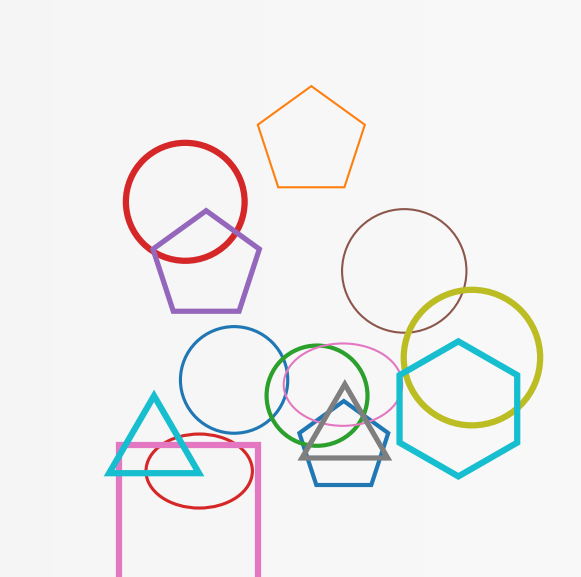[{"shape": "circle", "thickness": 1.5, "radius": 0.46, "center": [0.403, 0.341]}, {"shape": "pentagon", "thickness": 2, "radius": 0.4, "center": [0.591, 0.224]}, {"shape": "pentagon", "thickness": 1, "radius": 0.48, "center": [0.536, 0.753]}, {"shape": "circle", "thickness": 2, "radius": 0.43, "center": [0.545, 0.314]}, {"shape": "circle", "thickness": 3, "radius": 0.51, "center": [0.319, 0.65]}, {"shape": "oval", "thickness": 1.5, "radius": 0.46, "center": [0.343, 0.183]}, {"shape": "pentagon", "thickness": 2.5, "radius": 0.48, "center": [0.355, 0.538]}, {"shape": "circle", "thickness": 1, "radius": 0.54, "center": [0.695, 0.53]}, {"shape": "square", "thickness": 3, "radius": 0.6, "center": [0.324, 0.109]}, {"shape": "oval", "thickness": 1, "radius": 0.51, "center": [0.59, 0.333]}, {"shape": "triangle", "thickness": 2.5, "radius": 0.43, "center": [0.593, 0.249]}, {"shape": "circle", "thickness": 3, "radius": 0.59, "center": [0.812, 0.38]}, {"shape": "hexagon", "thickness": 3, "radius": 0.58, "center": [0.789, 0.291]}, {"shape": "triangle", "thickness": 3, "radius": 0.45, "center": [0.265, 0.224]}]